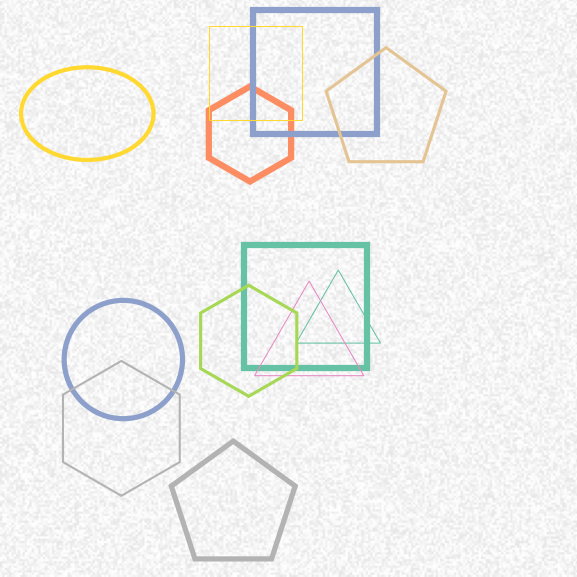[{"shape": "square", "thickness": 3, "radius": 0.53, "center": [0.529, 0.469]}, {"shape": "triangle", "thickness": 0.5, "radius": 0.42, "center": [0.586, 0.447]}, {"shape": "hexagon", "thickness": 3, "radius": 0.41, "center": [0.433, 0.767]}, {"shape": "square", "thickness": 3, "radius": 0.54, "center": [0.546, 0.875]}, {"shape": "circle", "thickness": 2.5, "radius": 0.51, "center": [0.214, 0.377]}, {"shape": "triangle", "thickness": 0.5, "radius": 0.55, "center": [0.535, 0.403]}, {"shape": "hexagon", "thickness": 1.5, "radius": 0.48, "center": [0.431, 0.409]}, {"shape": "square", "thickness": 0.5, "radius": 0.4, "center": [0.442, 0.873]}, {"shape": "oval", "thickness": 2, "radius": 0.57, "center": [0.151, 0.802]}, {"shape": "pentagon", "thickness": 1.5, "radius": 0.55, "center": [0.669, 0.807]}, {"shape": "hexagon", "thickness": 1, "radius": 0.58, "center": [0.21, 0.257]}, {"shape": "pentagon", "thickness": 2.5, "radius": 0.56, "center": [0.404, 0.123]}]